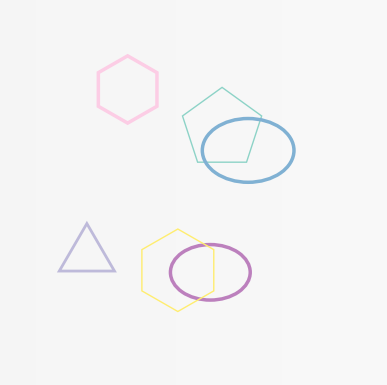[{"shape": "pentagon", "thickness": 1, "radius": 0.54, "center": [0.573, 0.666]}, {"shape": "triangle", "thickness": 2, "radius": 0.41, "center": [0.224, 0.337]}, {"shape": "oval", "thickness": 2.5, "radius": 0.59, "center": [0.64, 0.609]}, {"shape": "hexagon", "thickness": 2.5, "radius": 0.44, "center": [0.329, 0.768]}, {"shape": "oval", "thickness": 2.5, "radius": 0.51, "center": [0.543, 0.293]}, {"shape": "hexagon", "thickness": 1, "radius": 0.54, "center": [0.459, 0.298]}]